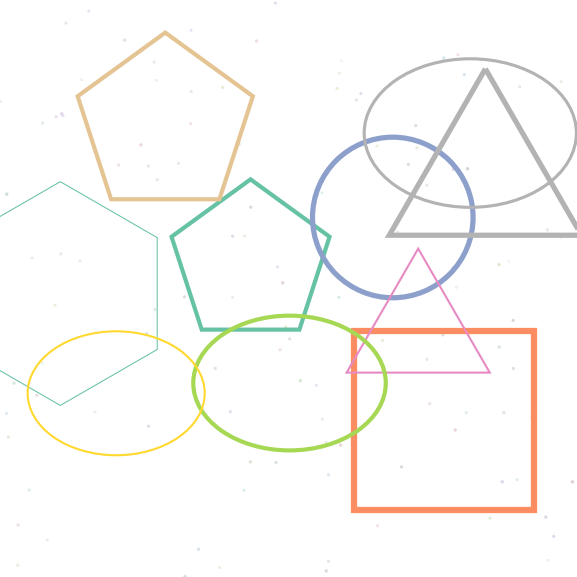[{"shape": "hexagon", "thickness": 0.5, "radius": 0.97, "center": [0.104, 0.491]}, {"shape": "pentagon", "thickness": 2, "radius": 0.72, "center": [0.434, 0.545]}, {"shape": "square", "thickness": 3, "radius": 0.78, "center": [0.769, 0.271]}, {"shape": "circle", "thickness": 2.5, "radius": 0.7, "center": [0.68, 0.623]}, {"shape": "triangle", "thickness": 1, "radius": 0.72, "center": [0.724, 0.425]}, {"shape": "oval", "thickness": 2, "radius": 0.83, "center": [0.501, 0.336]}, {"shape": "oval", "thickness": 1, "radius": 0.77, "center": [0.201, 0.318]}, {"shape": "pentagon", "thickness": 2, "radius": 0.8, "center": [0.286, 0.783]}, {"shape": "oval", "thickness": 1.5, "radius": 0.92, "center": [0.814, 0.769]}, {"shape": "triangle", "thickness": 2.5, "radius": 0.96, "center": [0.84, 0.688]}]